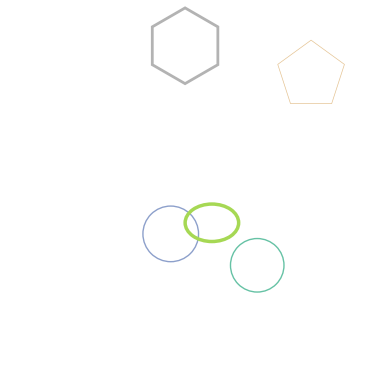[{"shape": "circle", "thickness": 1, "radius": 0.35, "center": [0.668, 0.311]}, {"shape": "circle", "thickness": 1, "radius": 0.36, "center": [0.443, 0.393]}, {"shape": "oval", "thickness": 2.5, "radius": 0.35, "center": [0.55, 0.421]}, {"shape": "pentagon", "thickness": 0.5, "radius": 0.46, "center": [0.808, 0.805]}, {"shape": "hexagon", "thickness": 2, "radius": 0.49, "center": [0.481, 0.881]}]